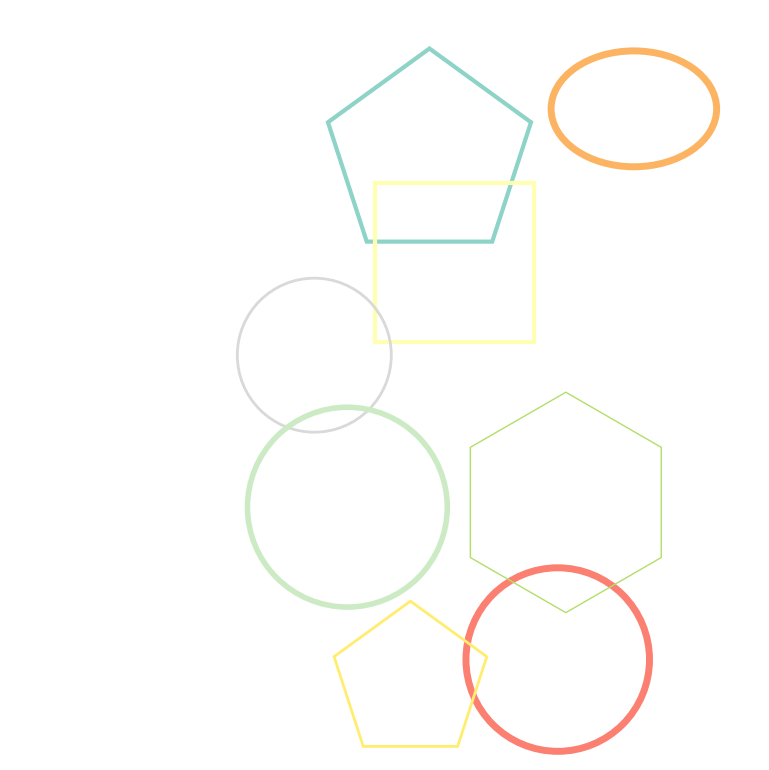[{"shape": "pentagon", "thickness": 1.5, "radius": 0.69, "center": [0.558, 0.798]}, {"shape": "square", "thickness": 1.5, "radius": 0.52, "center": [0.59, 0.659]}, {"shape": "circle", "thickness": 2.5, "radius": 0.6, "center": [0.724, 0.143]}, {"shape": "oval", "thickness": 2.5, "radius": 0.54, "center": [0.823, 0.859]}, {"shape": "hexagon", "thickness": 0.5, "radius": 0.72, "center": [0.735, 0.347]}, {"shape": "circle", "thickness": 1, "radius": 0.5, "center": [0.408, 0.539]}, {"shape": "circle", "thickness": 2, "radius": 0.65, "center": [0.451, 0.341]}, {"shape": "pentagon", "thickness": 1, "radius": 0.52, "center": [0.533, 0.115]}]